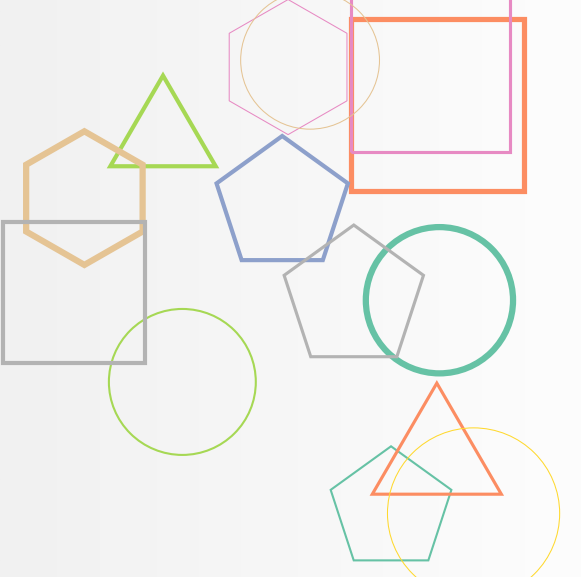[{"shape": "circle", "thickness": 3, "radius": 0.63, "center": [0.756, 0.479]}, {"shape": "pentagon", "thickness": 1, "radius": 0.55, "center": [0.673, 0.117]}, {"shape": "triangle", "thickness": 1.5, "radius": 0.64, "center": [0.752, 0.207]}, {"shape": "square", "thickness": 2.5, "radius": 0.75, "center": [0.752, 0.817]}, {"shape": "pentagon", "thickness": 2, "radius": 0.59, "center": [0.486, 0.645]}, {"shape": "hexagon", "thickness": 0.5, "radius": 0.58, "center": [0.496, 0.883]}, {"shape": "square", "thickness": 1.5, "radius": 0.68, "center": [0.741, 0.872]}, {"shape": "triangle", "thickness": 2, "radius": 0.52, "center": [0.28, 0.764]}, {"shape": "circle", "thickness": 1, "radius": 0.63, "center": [0.314, 0.338]}, {"shape": "circle", "thickness": 0.5, "radius": 0.74, "center": [0.815, 0.11]}, {"shape": "hexagon", "thickness": 3, "radius": 0.58, "center": [0.145, 0.656]}, {"shape": "circle", "thickness": 0.5, "radius": 0.6, "center": [0.533, 0.895]}, {"shape": "square", "thickness": 2, "radius": 0.61, "center": [0.127, 0.492]}, {"shape": "pentagon", "thickness": 1.5, "radius": 0.63, "center": [0.609, 0.483]}]